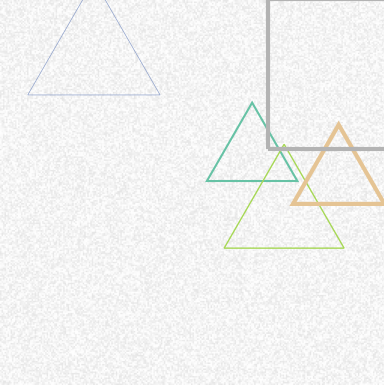[{"shape": "triangle", "thickness": 1.5, "radius": 0.68, "center": [0.655, 0.598]}, {"shape": "triangle", "thickness": 0.5, "radius": 0.99, "center": [0.244, 0.853]}, {"shape": "triangle", "thickness": 1, "radius": 0.9, "center": [0.738, 0.445]}, {"shape": "triangle", "thickness": 3, "radius": 0.69, "center": [0.88, 0.539]}, {"shape": "square", "thickness": 3, "radius": 0.98, "center": [0.891, 0.807]}]